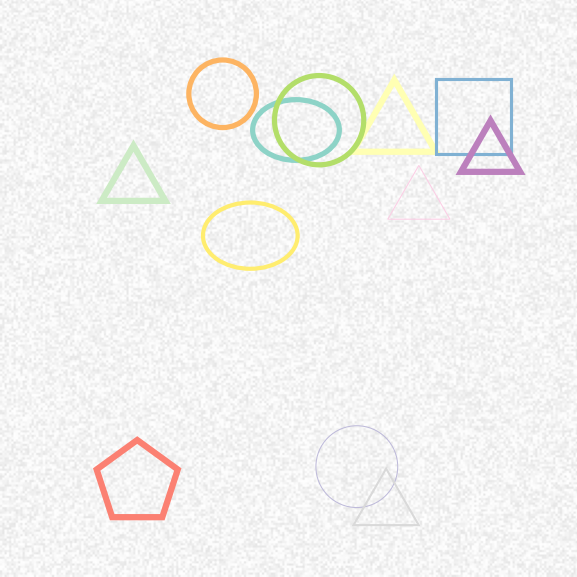[{"shape": "oval", "thickness": 2.5, "radius": 0.38, "center": [0.513, 0.774]}, {"shape": "triangle", "thickness": 3, "radius": 0.41, "center": [0.683, 0.778]}, {"shape": "circle", "thickness": 0.5, "radius": 0.35, "center": [0.618, 0.191]}, {"shape": "pentagon", "thickness": 3, "radius": 0.37, "center": [0.238, 0.163]}, {"shape": "square", "thickness": 1.5, "radius": 0.32, "center": [0.82, 0.797]}, {"shape": "circle", "thickness": 2.5, "radius": 0.29, "center": [0.385, 0.837]}, {"shape": "circle", "thickness": 2.5, "radius": 0.39, "center": [0.553, 0.791]}, {"shape": "triangle", "thickness": 0.5, "radius": 0.31, "center": [0.725, 0.651]}, {"shape": "triangle", "thickness": 1, "radius": 0.33, "center": [0.669, 0.122]}, {"shape": "triangle", "thickness": 3, "radius": 0.3, "center": [0.849, 0.731]}, {"shape": "triangle", "thickness": 3, "radius": 0.32, "center": [0.231, 0.683]}, {"shape": "oval", "thickness": 2, "radius": 0.41, "center": [0.433, 0.591]}]